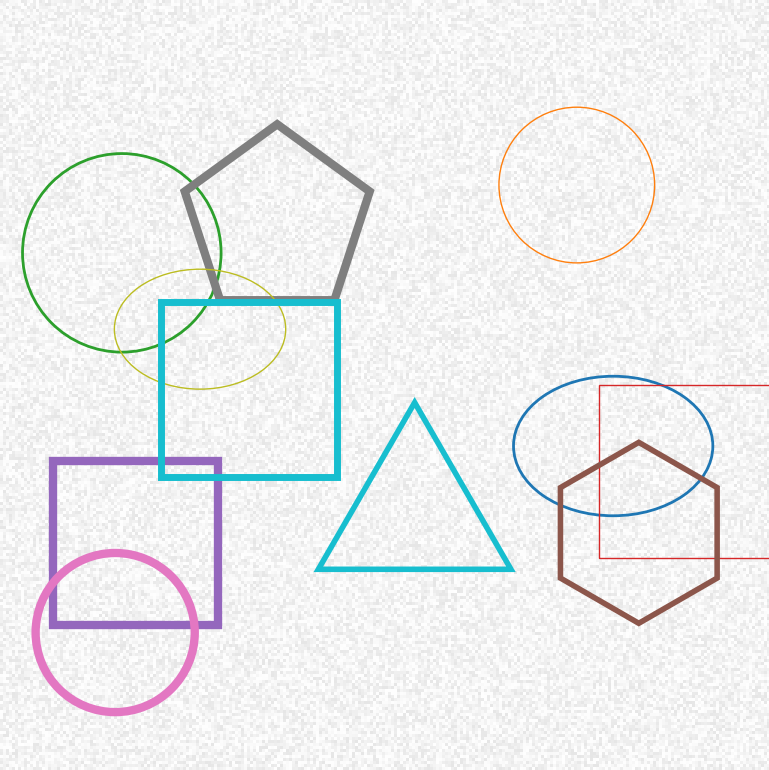[{"shape": "oval", "thickness": 1, "radius": 0.65, "center": [0.796, 0.421]}, {"shape": "circle", "thickness": 0.5, "radius": 0.51, "center": [0.749, 0.76]}, {"shape": "circle", "thickness": 1, "radius": 0.64, "center": [0.158, 0.672]}, {"shape": "square", "thickness": 0.5, "radius": 0.56, "center": [0.89, 0.388]}, {"shape": "square", "thickness": 3, "radius": 0.53, "center": [0.176, 0.295]}, {"shape": "hexagon", "thickness": 2, "radius": 0.59, "center": [0.83, 0.308]}, {"shape": "circle", "thickness": 3, "radius": 0.52, "center": [0.15, 0.179]}, {"shape": "pentagon", "thickness": 3, "radius": 0.63, "center": [0.36, 0.712]}, {"shape": "oval", "thickness": 0.5, "radius": 0.56, "center": [0.26, 0.573]}, {"shape": "square", "thickness": 2.5, "radius": 0.57, "center": [0.323, 0.494]}, {"shape": "triangle", "thickness": 2, "radius": 0.72, "center": [0.539, 0.333]}]